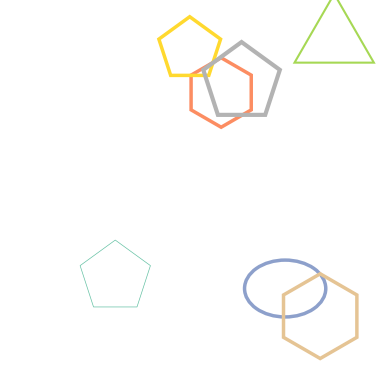[{"shape": "pentagon", "thickness": 0.5, "radius": 0.48, "center": [0.299, 0.28]}, {"shape": "hexagon", "thickness": 2.5, "radius": 0.45, "center": [0.574, 0.76]}, {"shape": "oval", "thickness": 2.5, "radius": 0.53, "center": [0.741, 0.251]}, {"shape": "triangle", "thickness": 1.5, "radius": 0.59, "center": [0.868, 0.897]}, {"shape": "pentagon", "thickness": 2.5, "radius": 0.42, "center": [0.493, 0.872]}, {"shape": "hexagon", "thickness": 2.5, "radius": 0.55, "center": [0.832, 0.179]}, {"shape": "pentagon", "thickness": 3, "radius": 0.52, "center": [0.627, 0.786]}]